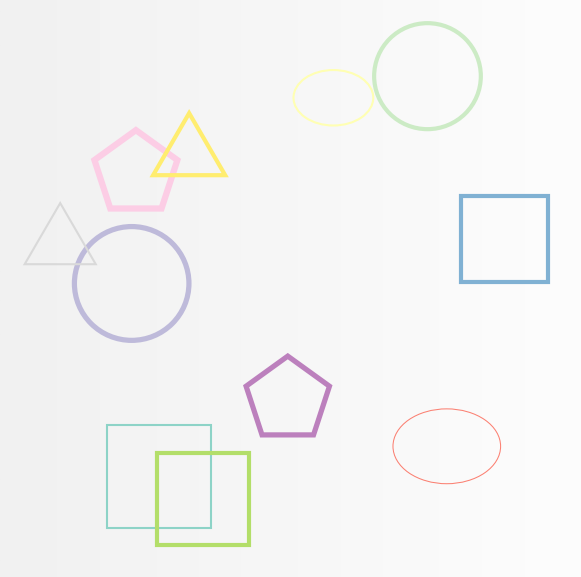[{"shape": "square", "thickness": 1, "radius": 0.44, "center": [0.273, 0.174]}, {"shape": "oval", "thickness": 1, "radius": 0.34, "center": [0.574, 0.83]}, {"shape": "circle", "thickness": 2.5, "radius": 0.49, "center": [0.227, 0.508]}, {"shape": "oval", "thickness": 0.5, "radius": 0.46, "center": [0.769, 0.226]}, {"shape": "square", "thickness": 2, "radius": 0.37, "center": [0.868, 0.586]}, {"shape": "square", "thickness": 2, "radius": 0.4, "center": [0.349, 0.135]}, {"shape": "pentagon", "thickness": 3, "radius": 0.37, "center": [0.234, 0.699]}, {"shape": "triangle", "thickness": 1, "radius": 0.35, "center": [0.104, 0.577]}, {"shape": "pentagon", "thickness": 2.5, "radius": 0.38, "center": [0.495, 0.307]}, {"shape": "circle", "thickness": 2, "radius": 0.46, "center": [0.735, 0.867]}, {"shape": "triangle", "thickness": 2, "radius": 0.36, "center": [0.325, 0.732]}]